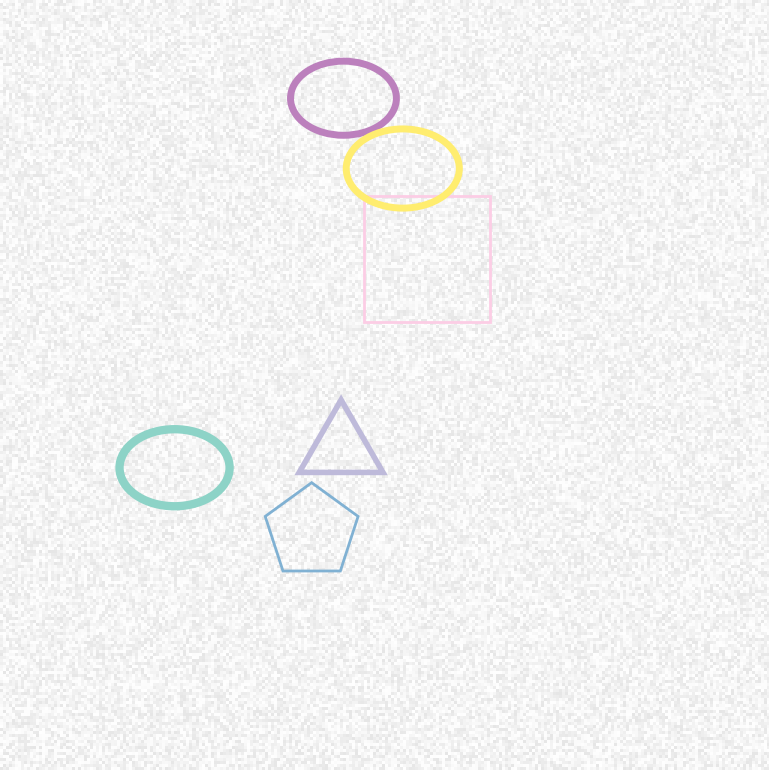[{"shape": "oval", "thickness": 3, "radius": 0.36, "center": [0.227, 0.393]}, {"shape": "triangle", "thickness": 2, "radius": 0.31, "center": [0.443, 0.418]}, {"shape": "pentagon", "thickness": 1, "radius": 0.32, "center": [0.405, 0.31]}, {"shape": "square", "thickness": 1, "radius": 0.41, "center": [0.554, 0.663]}, {"shape": "oval", "thickness": 2.5, "radius": 0.34, "center": [0.446, 0.872]}, {"shape": "oval", "thickness": 2.5, "radius": 0.37, "center": [0.523, 0.781]}]